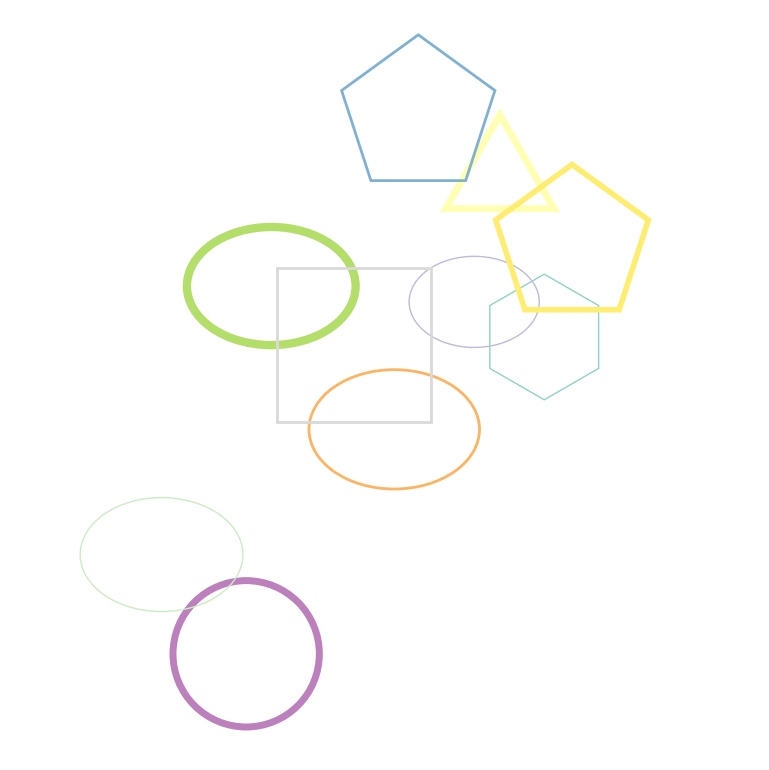[{"shape": "hexagon", "thickness": 0.5, "radius": 0.41, "center": [0.707, 0.562]}, {"shape": "triangle", "thickness": 2.5, "radius": 0.41, "center": [0.649, 0.77]}, {"shape": "oval", "thickness": 0.5, "radius": 0.42, "center": [0.616, 0.608]}, {"shape": "pentagon", "thickness": 1, "radius": 0.52, "center": [0.543, 0.85]}, {"shape": "oval", "thickness": 1, "radius": 0.55, "center": [0.512, 0.442]}, {"shape": "oval", "thickness": 3, "radius": 0.55, "center": [0.352, 0.629]}, {"shape": "square", "thickness": 1, "radius": 0.5, "center": [0.46, 0.552]}, {"shape": "circle", "thickness": 2.5, "radius": 0.48, "center": [0.32, 0.151]}, {"shape": "oval", "thickness": 0.5, "radius": 0.53, "center": [0.21, 0.28]}, {"shape": "pentagon", "thickness": 2, "radius": 0.52, "center": [0.743, 0.682]}]